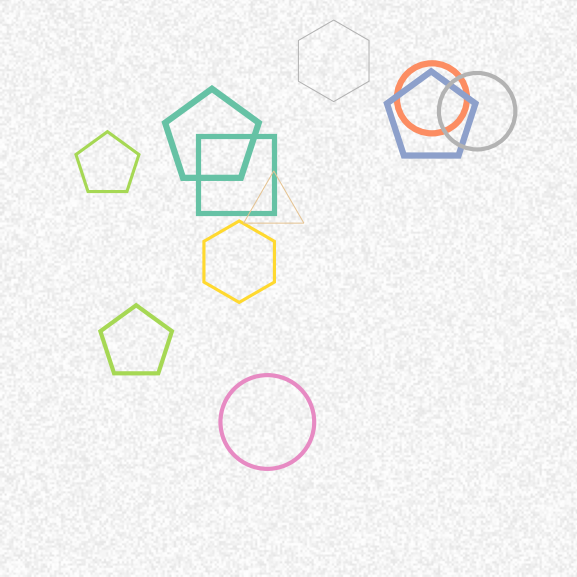[{"shape": "square", "thickness": 2.5, "radius": 0.33, "center": [0.408, 0.697]}, {"shape": "pentagon", "thickness": 3, "radius": 0.43, "center": [0.367, 0.76]}, {"shape": "circle", "thickness": 3, "radius": 0.3, "center": [0.748, 0.829]}, {"shape": "pentagon", "thickness": 3, "radius": 0.4, "center": [0.747, 0.795]}, {"shape": "circle", "thickness": 2, "radius": 0.41, "center": [0.463, 0.268]}, {"shape": "pentagon", "thickness": 1.5, "radius": 0.29, "center": [0.186, 0.714]}, {"shape": "pentagon", "thickness": 2, "radius": 0.33, "center": [0.236, 0.405]}, {"shape": "hexagon", "thickness": 1.5, "radius": 0.35, "center": [0.414, 0.546]}, {"shape": "triangle", "thickness": 0.5, "radius": 0.3, "center": [0.474, 0.643]}, {"shape": "hexagon", "thickness": 0.5, "radius": 0.35, "center": [0.578, 0.894]}, {"shape": "circle", "thickness": 2, "radius": 0.33, "center": [0.826, 0.807]}]